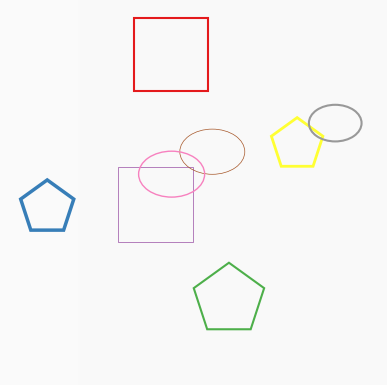[{"shape": "square", "thickness": 1.5, "radius": 0.48, "center": [0.442, 0.858]}, {"shape": "pentagon", "thickness": 2.5, "radius": 0.36, "center": [0.122, 0.461]}, {"shape": "pentagon", "thickness": 1.5, "radius": 0.48, "center": [0.591, 0.222]}, {"shape": "square", "thickness": 0.5, "radius": 0.49, "center": [0.401, 0.468]}, {"shape": "pentagon", "thickness": 2, "radius": 0.35, "center": [0.767, 0.625]}, {"shape": "oval", "thickness": 0.5, "radius": 0.42, "center": [0.548, 0.606]}, {"shape": "oval", "thickness": 1, "radius": 0.43, "center": [0.443, 0.548]}, {"shape": "oval", "thickness": 1.5, "radius": 0.34, "center": [0.865, 0.68]}]